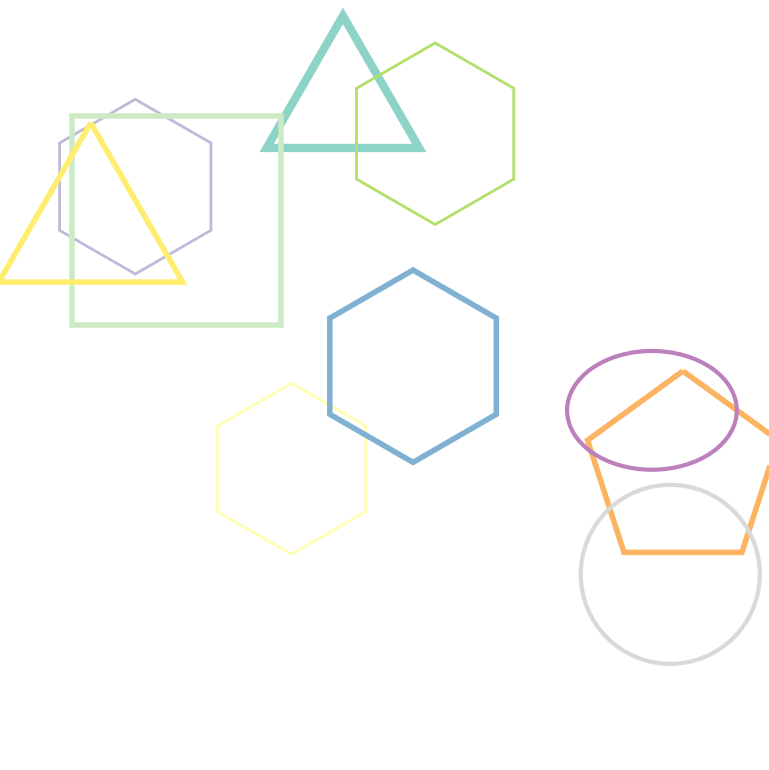[{"shape": "triangle", "thickness": 3, "radius": 0.57, "center": [0.445, 0.865]}, {"shape": "hexagon", "thickness": 1, "radius": 0.56, "center": [0.379, 0.391]}, {"shape": "hexagon", "thickness": 1, "radius": 0.57, "center": [0.176, 0.758]}, {"shape": "hexagon", "thickness": 2, "radius": 0.62, "center": [0.536, 0.524]}, {"shape": "pentagon", "thickness": 2, "radius": 0.65, "center": [0.887, 0.388]}, {"shape": "hexagon", "thickness": 1, "radius": 0.59, "center": [0.565, 0.826]}, {"shape": "circle", "thickness": 1.5, "radius": 0.58, "center": [0.871, 0.254]}, {"shape": "oval", "thickness": 1.5, "radius": 0.55, "center": [0.847, 0.467]}, {"shape": "square", "thickness": 2, "radius": 0.68, "center": [0.229, 0.714]}, {"shape": "triangle", "thickness": 2, "radius": 0.69, "center": [0.118, 0.703]}]